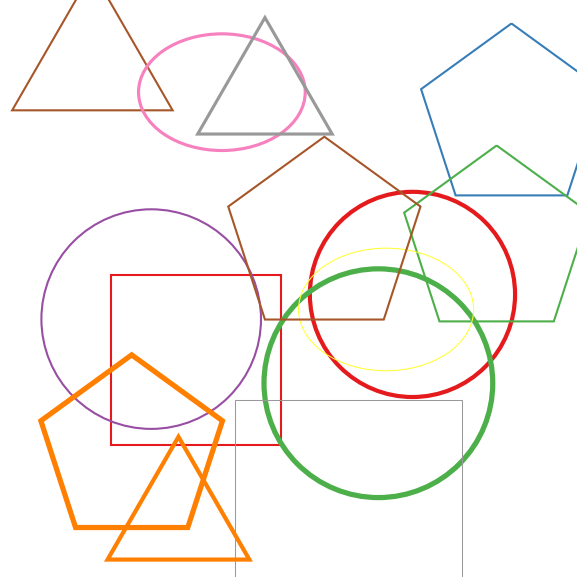[{"shape": "circle", "thickness": 2, "radius": 0.89, "center": [0.714, 0.489]}, {"shape": "square", "thickness": 1, "radius": 0.74, "center": [0.34, 0.376]}, {"shape": "pentagon", "thickness": 1, "radius": 0.82, "center": [0.886, 0.794]}, {"shape": "pentagon", "thickness": 1, "radius": 0.84, "center": [0.86, 0.579]}, {"shape": "circle", "thickness": 2.5, "radius": 0.99, "center": [0.655, 0.336]}, {"shape": "circle", "thickness": 1, "radius": 0.95, "center": [0.262, 0.447]}, {"shape": "pentagon", "thickness": 2.5, "radius": 0.83, "center": [0.228, 0.219]}, {"shape": "triangle", "thickness": 2, "radius": 0.71, "center": [0.309, 0.101]}, {"shape": "oval", "thickness": 0.5, "radius": 0.76, "center": [0.669, 0.463]}, {"shape": "triangle", "thickness": 1, "radius": 0.8, "center": [0.16, 0.888]}, {"shape": "pentagon", "thickness": 1, "radius": 0.88, "center": [0.562, 0.587]}, {"shape": "oval", "thickness": 1.5, "radius": 0.72, "center": [0.384, 0.84]}, {"shape": "square", "thickness": 0.5, "radius": 0.99, "center": [0.603, 0.11]}, {"shape": "triangle", "thickness": 1.5, "radius": 0.67, "center": [0.459, 0.834]}]